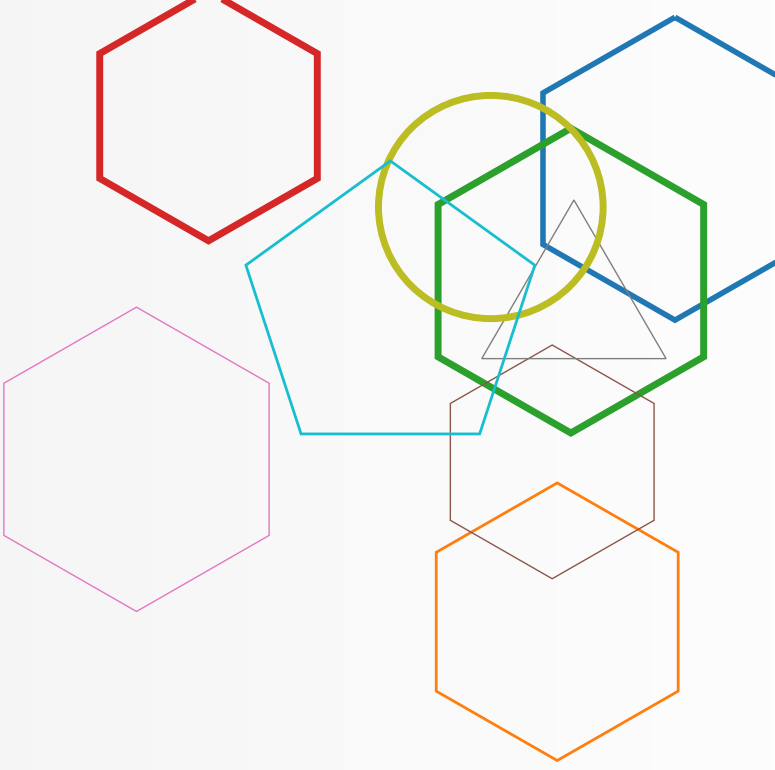[{"shape": "hexagon", "thickness": 2, "radius": 0.98, "center": [0.871, 0.781]}, {"shape": "hexagon", "thickness": 1, "radius": 0.9, "center": [0.719, 0.193]}, {"shape": "hexagon", "thickness": 2.5, "radius": 0.99, "center": [0.737, 0.636]}, {"shape": "hexagon", "thickness": 2.5, "radius": 0.81, "center": [0.269, 0.849]}, {"shape": "hexagon", "thickness": 0.5, "radius": 0.76, "center": [0.713, 0.4]}, {"shape": "hexagon", "thickness": 0.5, "radius": 0.99, "center": [0.176, 0.403]}, {"shape": "triangle", "thickness": 0.5, "radius": 0.69, "center": [0.741, 0.603]}, {"shape": "circle", "thickness": 2.5, "radius": 0.72, "center": [0.633, 0.731]}, {"shape": "pentagon", "thickness": 1, "radius": 0.98, "center": [0.504, 0.595]}]